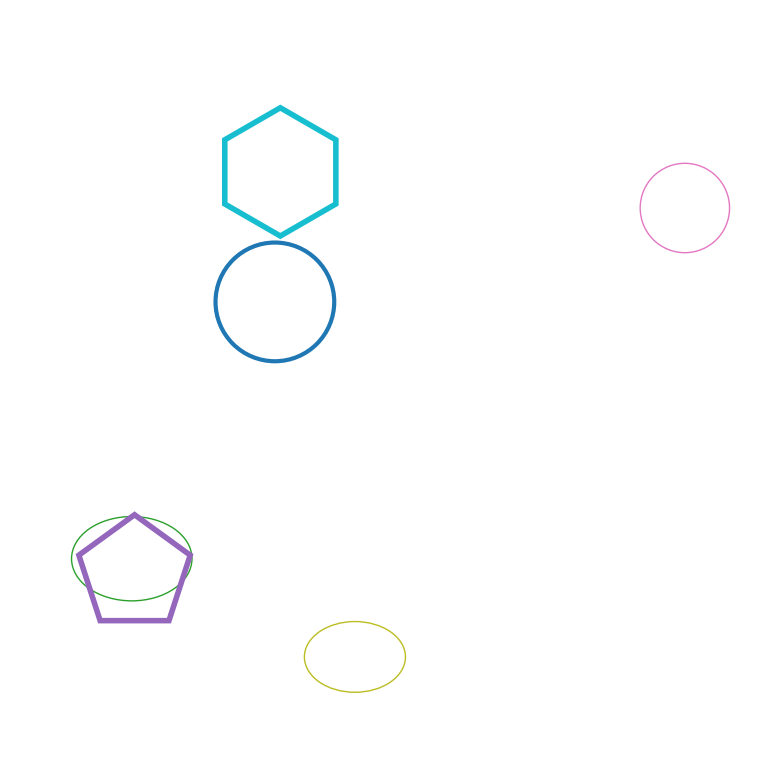[{"shape": "circle", "thickness": 1.5, "radius": 0.39, "center": [0.357, 0.608]}, {"shape": "oval", "thickness": 0.5, "radius": 0.39, "center": [0.171, 0.274]}, {"shape": "pentagon", "thickness": 2, "radius": 0.38, "center": [0.175, 0.255]}, {"shape": "circle", "thickness": 0.5, "radius": 0.29, "center": [0.889, 0.73]}, {"shape": "oval", "thickness": 0.5, "radius": 0.33, "center": [0.461, 0.147]}, {"shape": "hexagon", "thickness": 2, "radius": 0.42, "center": [0.364, 0.777]}]